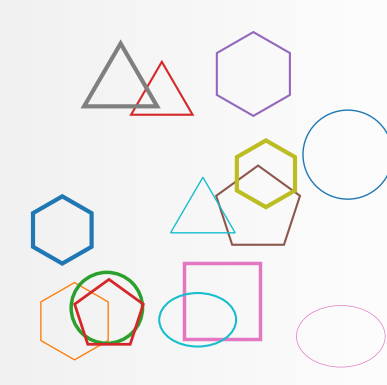[{"shape": "circle", "thickness": 1, "radius": 0.58, "center": [0.897, 0.598]}, {"shape": "hexagon", "thickness": 3, "radius": 0.44, "center": [0.161, 0.403]}, {"shape": "hexagon", "thickness": 1, "radius": 0.5, "center": [0.192, 0.166]}, {"shape": "circle", "thickness": 2.5, "radius": 0.46, "center": [0.276, 0.2]}, {"shape": "triangle", "thickness": 1.5, "radius": 0.46, "center": [0.418, 0.748]}, {"shape": "pentagon", "thickness": 2, "radius": 0.47, "center": [0.281, 0.181]}, {"shape": "hexagon", "thickness": 1.5, "radius": 0.54, "center": [0.654, 0.808]}, {"shape": "pentagon", "thickness": 1.5, "radius": 0.57, "center": [0.666, 0.456]}, {"shape": "square", "thickness": 2.5, "radius": 0.49, "center": [0.573, 0.219]}, {"shape": "oval", "thickness": 0.5, "radius": 0.57, "center": [0.88, 0.127]}, {"shape": "triangle", "thickness": 3, "radius": 0.54, "center": [0.311, 0.778]}, {"shape": "hexagon", "thickness": 3, "radius": 0.43, "center": [0.686, 0.549]}, {"shape": "triangle", "thickness": 1, "radius": 0.48, "center": [0.524, 0.443]}, {"shape": "oval", "thickness": 1.5, "radius": 0.5, "center": [0.51, 0.169]}]